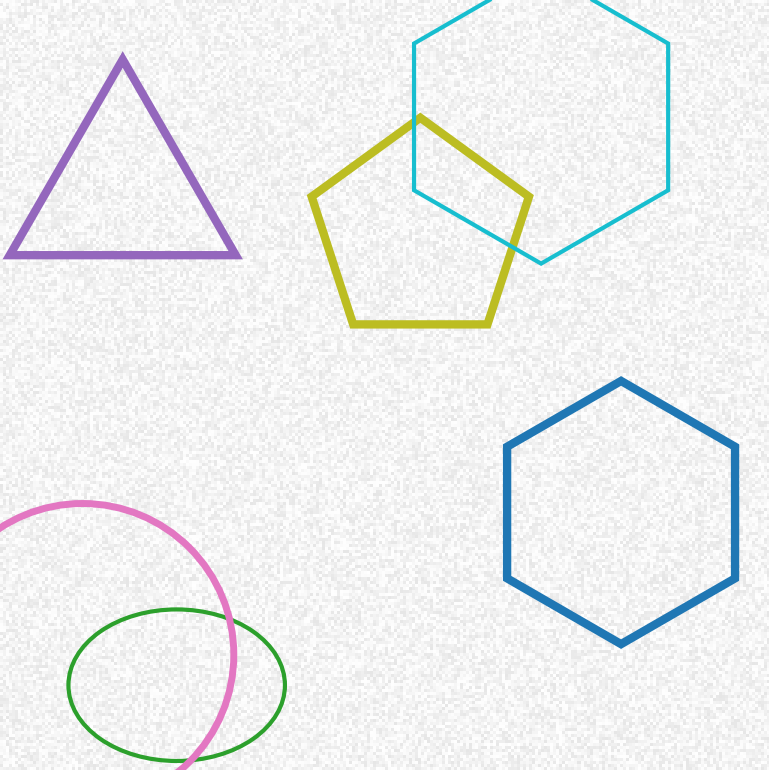[{"shape": "hexagon", "thickness": 3, "radius": 0.85, "center": [0.807, 0.334]}, {"shape": "oval", "thickness": 1.5, "radius": 0.7, "center": [0.229, 0.11]}, {"shape": "triangle", "thickness": 3, "radius": 0.85, "center": [0.159, 0.753]}, {"shape": "circle", "thickness": 2.5, "radius": 0.98, "center": [0.107, 0.15]}, {"shape": "pentagon", "thickness": 3, "radius": 0.74, "center": [0.546, 0.699]}, {"shape": "hexagon", "thickness": 1.5, "radius": 0.95, "center": [0.703, 0.848]}]